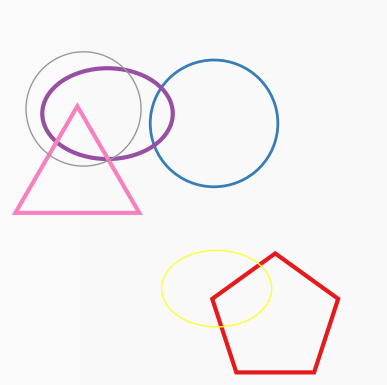[{"shape": "pentagon", "thickness": 3, "radius": 0.85, "center": [0.71, 0.171]}, {"shape": "circle", "thickness": 2, "radius": 0.82, "center": [0.552, 0.679]}, {"shape": "oval", "thickness": 3, "radius": 0.84, "center": [0.278, 0.705]}, {"shape": "oval", "thickness": 1, "radius": 0.71, "center": [0.559, 0.25]}, {"shape": "triangle", "thickness": 3, "radius": 0.92, "center": [0.2, 0.539]}, {"shape": "circle", "thickness": 1, "radius": 0.74, "center": [0.216, 0.717]}]